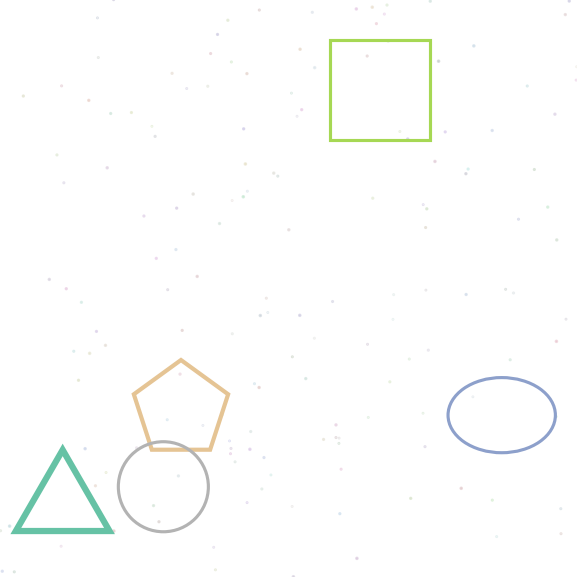[{"shape": "triangle", "thickness": 3, "radius": 0.47, "center": [0.109, 0.126]}, {"shape": "oval", "thickness": 1.5, "radius": 0.46, "center": [0.869, 0.28]}, {"shape": "square", "thickness": 1.5, "radius": 0.43, "center": [0.657, 0.843]}, {"shape": "pentagon", "thickness": 2, "radius": 0.43, "center": [0.313, 0.29]}, {"shape": "circle", "thickness": 1.5, "radius": 0.39, "center": [0.283, 0.156]}]